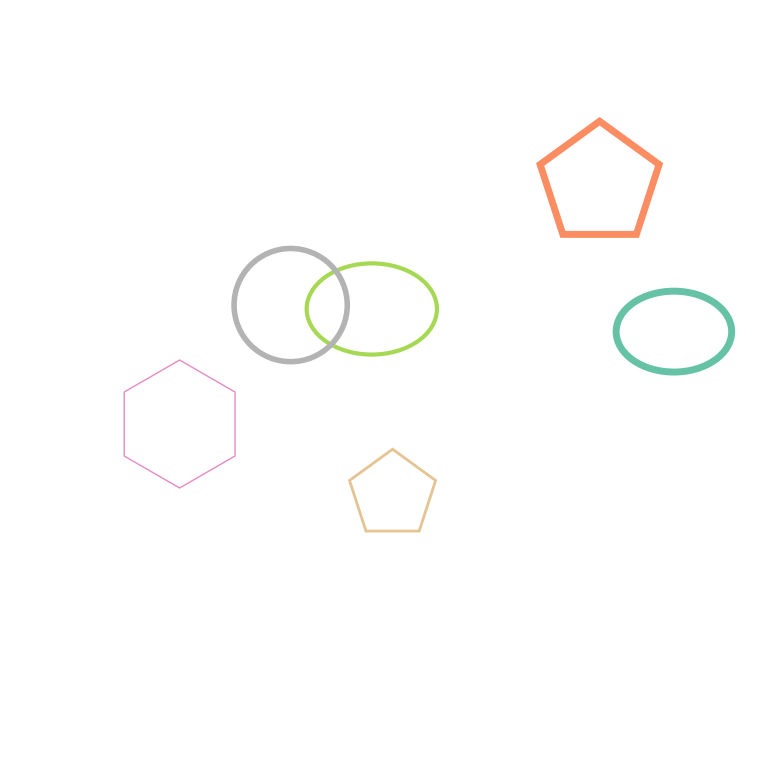[{"shape": "oval", "thickness": 2.5, "radius": 0.38, "center": [0.875, 0.569]}, {"shape": "pentagon", "thickness": 2.5, "radius": 0.41, "center": [0.779, 0.761]}, {"shape": "hexagon", "thickness": 0.5, "radius": 0.42, "center": [0.233, 0.449]}, {"shape": "oval", "thickness": 1.5, "radius": 0.42, "center": [0.483, 0.599]}, {"shape": "pentagon", "thickness": 1, "radius": 0.29, "center": [0.51, 0.358]}, {"shape": "circle", "thickness": 2, "radius": 0.37, "center": [0.377, 0.604]}]